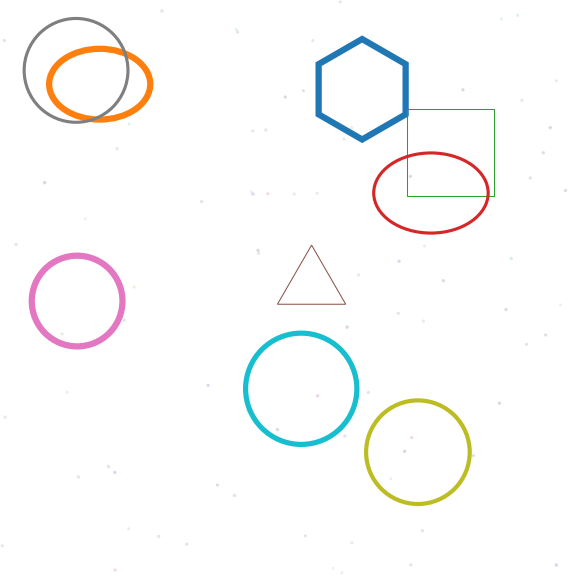[{"shape": "hexagon", "thickness": 3, "radius": 0.43, "center": [0.627, 0.845]}, {"shape": "oval", "thickness": 3, "radius": 0.44, "center": [0.173, 0.853]}, {"shape": "square", "thickness": 0.5, "radius": 0.38, "center": [0.78, 0.735]}, {"shape": "oval", "thickness": 1.5, "radius": 0.5, "center": [0.746, 0.665]}, {"shape": "triangle", "thickness": 0.5, "radius": 0.34, "center": [0.54, 0.506]}, {"shape": "circle", "thickness": 3, "radius": 0.39, "center": [0.134, 0.478]}, {"shape": "circle", "thickness": 1.5, "radius": 0.45, "center": [0.132, 0.877]}, {"shape": "circle", "thickness": 2, "radius": 0.45, "center": [0.724, 0.216]}, {"shape": "circle", "thickness": 2.5, "radius": 0.48, "center": [0.522, 0.326]}]